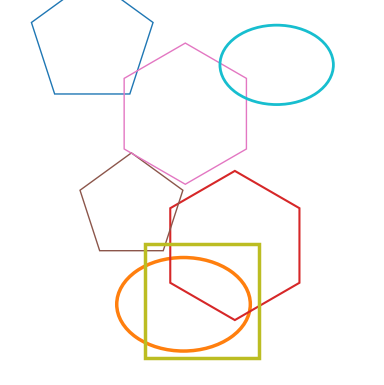[{"shape": "pentagon", "thickness": 1, "radius": 0.83, "center": [0.24, 0.89]}, {"shape": "oval", "thickness": 2.5, "radius": 0.87, "center": [0.477, 0.21]}, {"shape": "hexagon", "thickness": 1.5, "radius": 0.97, "center": [0.61, 0.362]}, {"shape": "pentagon", "thickness": 1, "radius": 0.7, "center": [0.341, 0.462]}, {"shape": "hexagon", "thickness": 1, "radius": 0.92, "center": [0.481, 0.705]}, {"shape": "square", "thickness": 2.5, "radius": 0.74, "center": [0.525, 0.218]}, {"shape": "oval", "thickness": 2, "radius": 0.74, "center": [0.719, 0.832]}]